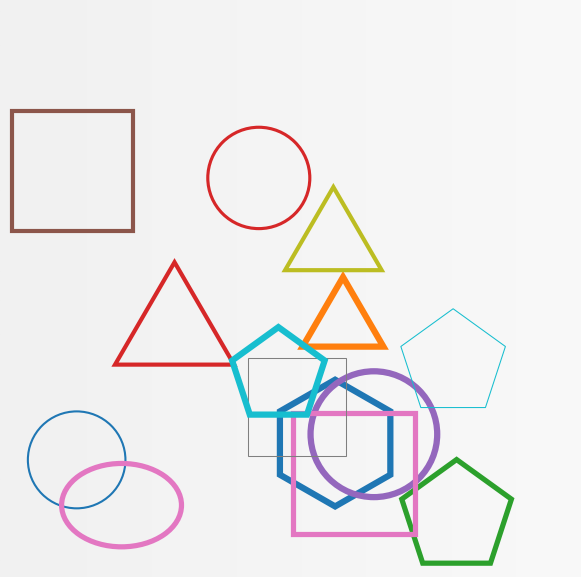[{"shape": "hexagon", "thickness": 3, "radius": 0.55, "center": [0.577, 0.232]}, {"shape": "circle", "thickness": 1, "radius": 0.42, "center": [0.132, 0.203]}, {"shape": "triangle", "thickness": 3, "radius": 0.4, "center": [0.59, 0.439]}, {"shape": "pentagon", "thickness": 2.5, "radius": 0.5, "center": [0.786, 0.104]}, {"shape": "triangle", "thickness": 2, "radius": 0.59, "center": [0.3, 0.427]}, {"shape": "circle", "thickness": 1.5, "radius": 0.44, "center": [0.445, 0.691]}, {"shape": "circle", "thickness": 3, "radius": 0.54, "center": [0.643, 0.247]}, {"shape": "square", "thickness": 2, "radius": 0.52, "center": [0.125, 0.704]}, {"shape": "square", "thickness": 2.5, "radius": 0.53, "center": [0.609, 0.179]}, {"shape": "oval", "thickness": 2.5, "radius": 0.52, "center": [0.209, 0.124]}, {"shape": "square", "thickness": 0.5, "radius": 0.42, "center": [0.511, 0.294]}, {"shape": "triangle", "thickness": 2, "radius": 0.48, "center": [0.574, 0.579]}, {"shape": "pentagon", "thickness": 0.5, "radius": 0.47, "center": [0.78, 0.37]}, {"shape": "pentagon", "thickness": 3, "radius": 0.42, "center": [0.479, 0.349]}]